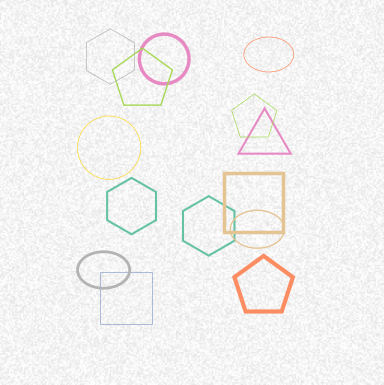[{"shape": "hexagon", "thickness": 1.5, "radius": 0.39, "center": [0.542, 0.413]}, {"shape": "hexagon", "thickness": 1.5, "radius": 0.37, "center": [0.342, 0.465]}, {"shape": "pentagon", "thickness": 3, "radius": 0.4, "center": [0.685, 0.255]}, {"shape": "oval", "thickness": 0.5, "radius": 0.32, "center": [0.698, 0.858]}, {"shape": "square", "thickness": 0.5, "radius": 0.34, "center": [0.328, 0.226]}, {"shape": "circle", "thickness": 2.5, "radius": 0.32, "center": [0.426, 0.847]}, {"shape": "triangle", "thickness": 1.5, "radius": 0.39, "center": [0.687, 0.64]}, {"shape": "pentagon", "thickness": 1, "radius": 0.41, "center": [0.37, 0.793]}, {"shape": "pentagon", "thickness": 0.5, "radius": 0.31, "center": [0.66, 0.694]}, {"shape": "circle", "thickness": 0.5, "radius": 0.41, "center": [0.283, 0.616]}, {"shape": "square", "thickness": 2.5, "radius": 0.38, "center": [0.659, 0.474]}, {"shape": "oval", "thickness": 1, "radius": 0.35, "center": [0.668, 0.405]}, {"shape": "hexagon", "thickness": 0.5, "radius": 0.36, "center": [0.287, 0.853]}, {"shape": "oval", "thickness": 2, "radius": 0.34, "center": [0.269, 0.299]}]